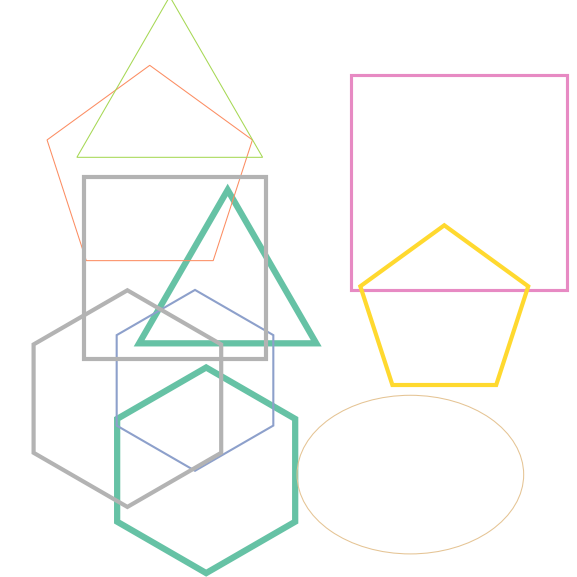[{"shape": "hexagon", "thickness": 3, "radius": 0.89, "center": [0.357, 0.185]}, {"shape": "triangle", "thickness": 3, "radius": 0.89, "center": [0.394, 0.493]}, {"shape": "pentagon", "thickness": 0.5, "radius": 0.93, "center": [0.259, 0.699]}, {"shape": "hexagon", "thickness": 1, "radius": 0.78, "center": [0.338, 0.341]}, {"shape": "square", "thickness": 1.5, "radius": 0.93, "center": [0.795, 0.683]}, {"shape": "triangle", "thickness": 0.5, "radius": 0.93, "center": [0.294, 0.82]}, {"shape": "pentagon", "thickness": 2, "radius": 0.76, "center": [0.769, 0.456]}, {"shape": "oval", "thickness": 0.5, "radius": 0.98, "center": [0.711, 0.177]}, {"shape": "square", "thickness": 2, "radius": 0.79, "center": [0.304, 0.535]}, {"shape": "hexagon", "thickness": 2, "radius": 0.94, "center": [0.221, 0.309]}]